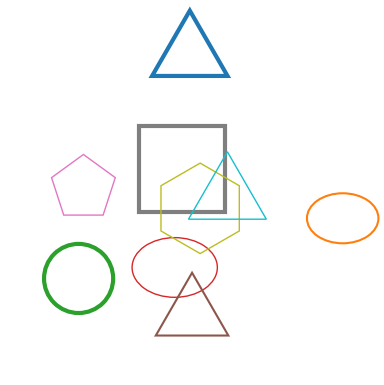[{"shape": "triangle", "thickness": 3, "radius": 0.57, "center": [0.493, 0.859]}, {"shape": "oval", "thickness": 1.5, "radius": 0.46, "center": [0.89, 0.433]}, {"shape": "circle", "thickness": 3, "radius": 0.45, "center": [0.204, 0.277]}, {"shape": "oval", "thickness": 1, "radius": 0.55, "center": [0.454, 0.305]}, {"shape": "triangle", "thickness": 1.5, "radius": 0.54, "center": [0.499, 0.183]}, {"shape": "pentagon", "thickness": 1, "radius": 0.44, "center": [0.217, 0.512]}, {"shape": "square", "thickness": 3, "radius": 0.56, "center": [0.473, 0.562]}, {"shape": "hexagon", "thickness": 1, "radius": 0.59, "center": [0.52, 0.459]}, {"shape": "triangle", "thickness": 1, "radius": 0.58, "center": [0.591, 0.489]}]